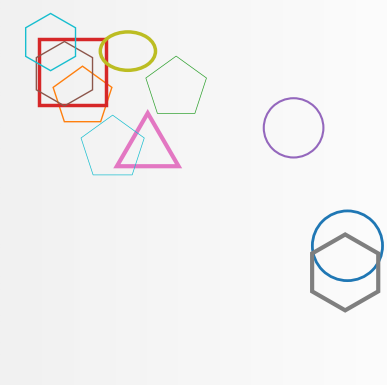[{"shape": "circle", "thickness": 2, "radius": 0.45, "center": [0.897, 0.362]}, {"shape": "pentagon", "thickness": 1, "radius": 0.4, "center": [0.213, 0.748]}, {"shape": "pentagon", "thickness": 0.5, "radius": 0.41, "center": [0.455, 0.772]}, {"shape": "square", "thickness": 2.5, "radius": 0.43, "center": [0.187, 0.812]}, {"shape": "circle", "thickness": 1.5, "radius": 0.38, "center": [0.758, 0.668]}, {"shape": "hexagon", "thickness": 1, "radius": 0.42, "center": [0.166, 0.809]}, {"shape": "triangle", "thickness": 3, "radius": 0.46, "center": [0.381, 0.614]}, {"shape": "hexagon", "thickness": 3, "radius": 0.49, "center": [0.891, 0.292]}, {"shape": "oval", "thickness": 2.5, "radius": 0.36, "center": [0.33, 0.867]}, {"shape": "pentagon", "thickness": 0.5, "radius": 0.43, "center": [0.291, 0.615]}, {"shape": "hexagon", "thickness": 1, "radius": 0.37, "center": [0.131, 0.891]}]